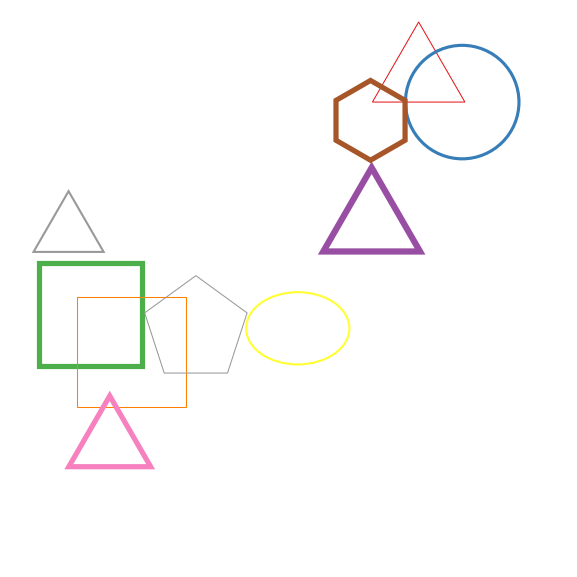[{"shape": "triangle", "thickness": 0.5, "radius": 0.46, "center": [0.725, 0.869]}, {"shape": "circle", "thickness": 1.5, "radius": 0.49, "center": [0.8, 0.822]}, {"shape": "square", "thickness": 2.5, "radius": 0.44, "center": [0.157, 0.454]}, {"shape": "triangle", "thickness": 3, "radius": 0.48, "center": [0.644, 0.612]}, {"shape": "square", "thickness": 0.5, "radius": 0.47, "center": [0.228, 0.39]}, {"shape": "oval", "thickness": 1, "radius": 0.45, "center": [0.516, 0.431]}, {"shape": "hexagon", "thickness": 2.5, "radius": 0.35, "center": [0.642, 0.791]}, {"shape": "triangle", "thickness": 2.5, "radius": 0.41, "center": [0.19, 0.232]}, {"shape": "pentagon", "thickness": 0.5, "radius": 0.47, "center": [0.339, 0.429]}, {"shape": "triangle", "thickness": 1, "radius": 0.35, "center": [0.119, 0.598]}]